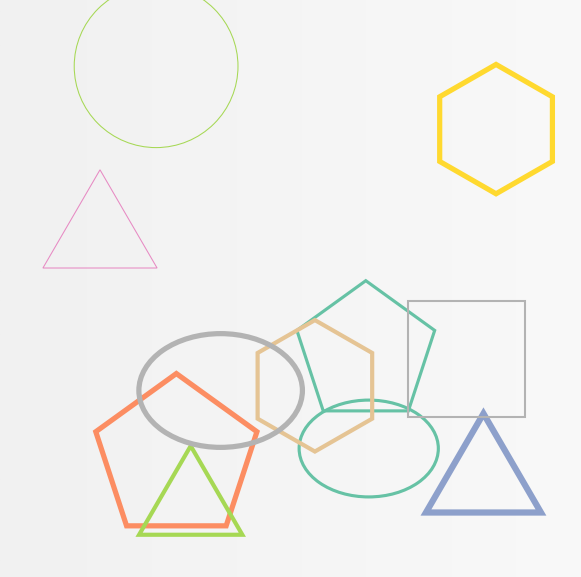[{"shape": "pentagon", "thickness": 1.5, "radius": 0.62, "center": [0.629, 0.388]}, {"shape": "oval", "thickness": 1.5, "radius": 0.6, "center": [0.634, 0.222]}, {"shape": "pentagon", "thickness": 2.5, "radius": 0.73, "center": [0.303, 0.207]}, {"shape": "triangle", "thickness": 3, "radius": 0.57, "center": [0.832, 0.169]}, {"shape": "triangle", "thickness": 0.5, "radius": 0.57, "center": [0.172, 0.592]}, {"shape": "circle", "thickness": 0.5, "radius": 0.7, "center": [0.269, 0.884]}, {"shape": "triangle", "thickness": 2, "radius": 0.51, "center": [0.328, 0.124]}, {"shape": "hexagon", "thickness": 2.5, "radius": 0.56, "center": [0.853, 0.776]}, {"shape": "hexagon", "thickness": 2, "radius": 0.57, "center": [0.542, 0.331]}, {"shape": "square", "thickness": 1, "radius": 0.5, "center": [0.803, 0.377]}, {"shape": "oval", "thickness": 2.5, "radius": 0.7, "center": [0.38, 0.323]}]